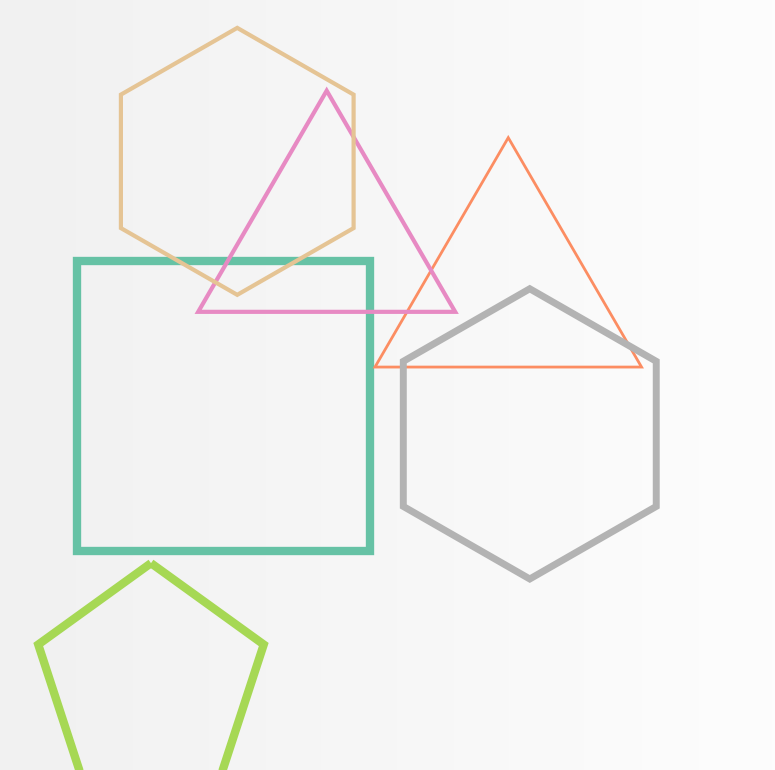[{"shape": "square", "thickness": 3, "radius": 0.94, "center": [0.289, 0.473]}, {"shape": "triangle", "thickness": 1, "radius": 0.99, "center": [0.656, 0.623]}, {"shape": "triangle", "thickness": 1.5, "radius": 0.96, "center": [0.422, 0.691]}, {"shape": "pentagon", "thickness": 3, "radius": 0.76, "center": [0.195, 0.116]}, {"shape": "hexagon", "thickness": 1.5, "radius": 0.87, "center": [0.306, 0.79]}, {"shape": "hexagon", "thickness": 2.5, "radius": 0.94, "center": [0.684, 0.437]}]